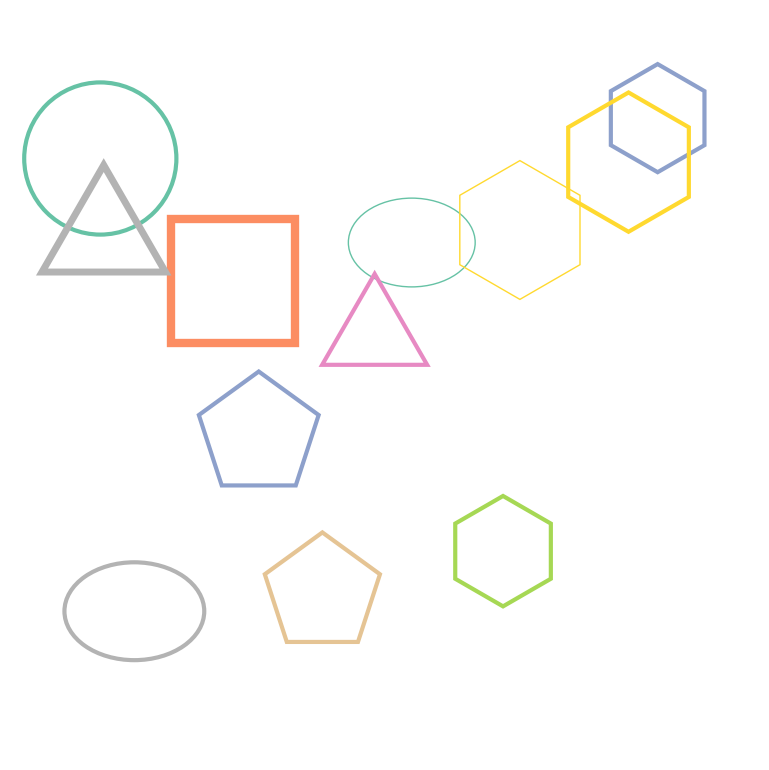[{"shape": "circle", "thickness": 1.5, "radius": 0.49, "center": [0.13, 0.794]}, {"shape": "oval", "thickness": 0.5, "radius": 0.41, "center": [0.535, 0.685]}, {"shape": "square", "thickness": 3, "radius": 0.4, "center": [0.303, 0.635]}, {"shape": "pentagon", "thickness": 1.5, "radius": 0.41, "center": [0.336, 0.436]}, {"shape": "hexagon", "thickness": 1.5, "radius": 0.35, "center": [0.854, 0.847]}, {"shape": "triangle", "thickness": 1.5, "radius": 0.39, "center": [0.487, 0.566]}, {"shape": "hexagon", "thickness": 1.5, "radius": 0.36, "center": [0.653, 0.284]}, {"shape": "hexagon", "thickness": 0.5, "radius": 0.45, "center": [0.675, 0.701]}, {"shape": "hexagon", "thickness": 1.5, "radius": 0.45, "center": [0.816, 0.789]}, {"shape": "pentagon", "thickness": 1.5, "radius": 0.39, "center": [0.419, 0.23]}, {"shape": "triangle", "thickness": 2.5, "radius": 0.46, "center": [0.135, 0.693]}, {"shape": "oval", "thickness": 1.5, "radius": 0.45, "center": [0.174, 0.206]}]